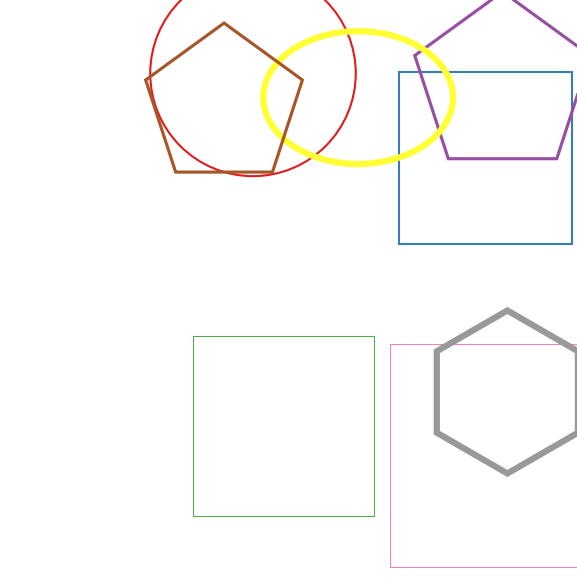[{"shape": "circle", "thickness": 1, "radius": 0.89, "center": [0.438, 0.872]}, {"shape": "square", "thickness": 1, "radius": 0.75, "center": [0.841, 0.725]}, {"shape": "square", "thickness": 0.5, "radius": 0.78, "center": [0.491, 0.261]}, {"shape": "pentagon", "thickness": 1.5, "radius": 0.8, "center": [0.87, 0.854]}, {"shape": "oval", "thickness": 3, "radius": 0.82, "center": [0.62, 0.83]}, {"shape": "pentagon", "thickness": 1.5, "radius": 0.71, "center": [0.388, 0.817]}, {"shape": "square", "thickness": 0.5, "radius": 0.97, "center": [0.869, 0.21]}, {"shape": "hexagon", "thickness": 3, "radius": 0.71, "center": [0.879, 0.32]}]